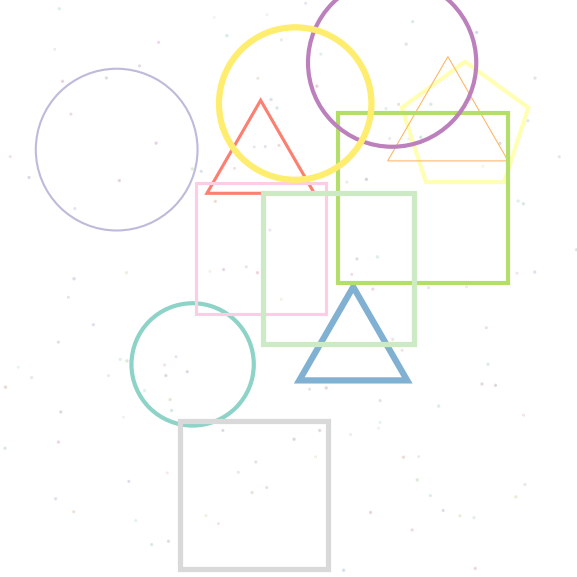[{"shape": "circle", "thickness": 2, "radius": 0.53, "center": [0.334, 0.368]}, {"shape": "pentagon", "thickness": 2, "radius": 0.58, "center": [0.805, 0.777]}, {"shape": "circle", "thickness": 1, "radius": 0.7, "center": [0.202, 0.74]}, {"shape": "triangle", "thickness": 1.5, "radius": 0.54, "center": [0.451, 0.718]}, {"shape": "triangle", "thickness": 3, "radius": 0.54, "center": [0.612, 0.394]}, {"shape": "triangle", "thickness": 0.5, "radius": 0.6, "center": [0.776, 0.781]}, {"shape": "square", "thickness": 2, "radius": 0.73, "center": [0.732, 0.656]}, {"shape": "square", "thickness": 1.5, "radius": 0.56, "center": [0.452, 0.569]}, {"shape": "square", "thickness": 2.5, "radius": 0.64, "center": [0.441, 0.142]}, {"shape": "circle", "thickness": 2, "radius": 0.73, "center": [0.679, 0.891]}, {"shape": "square", "thickness": 2.5, "radius": 0.65, "center": [0.587, 0.534]}, {"shape": "circle", "thickness": 3, "radius": 0.66, "center": [0.511, 0.82]}]